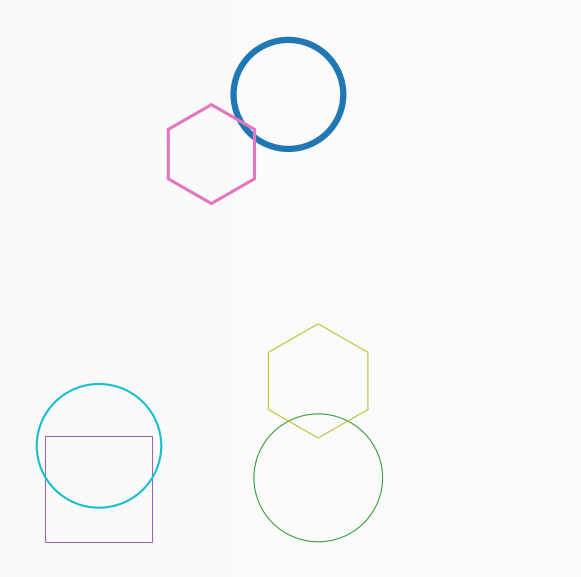[{"shape": "circle", "thickness": 3, "radius": 0.47, "center": [0.496, 0.836]}, {"shape": "circle", "thickness": 0.5, "radius": 0.55, "center": [0.548, 0.172]}, {"shape": "square", "thickness": 0.5, "radius": 0.46, "center": [0.169, 0.152]}, {"shape": "hexagon", "thickness": 1.5, "radius": 0.43, "center": [0.364, 0.732]}, {"shape": "hexagon", "thickness": 0.5, "radius": 0.49, "center": [0.547, 0.34]}, {"shape": "circle", "thickness": 1, "radius": 0.54, "center": [0.17, 0.227]}]